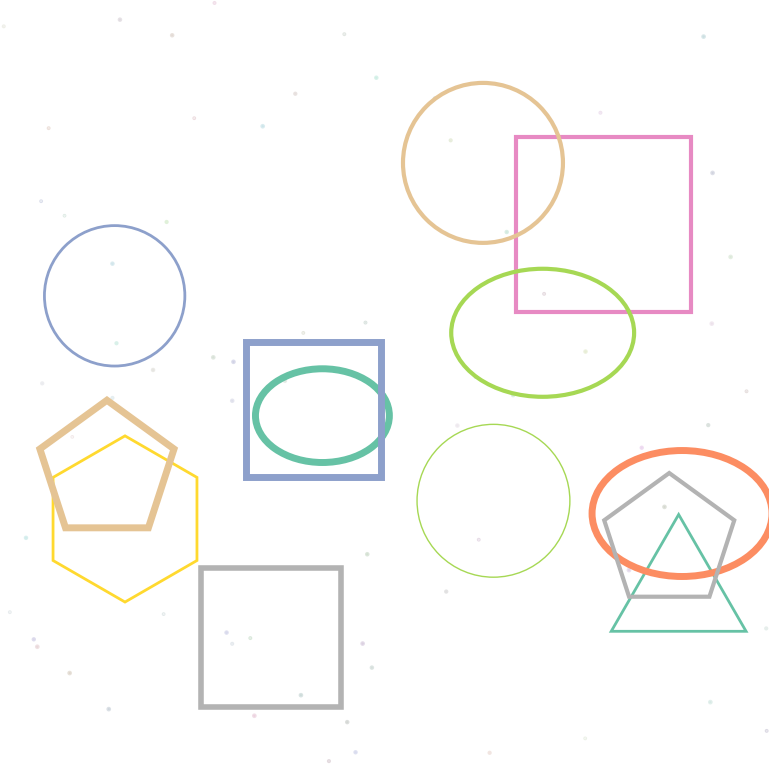[{"shape": "oval", "thickness": 2.5, "radius": 0.43, "center": [0.419, 0.46]}, {"shape": "triangle", "thickness": 1, "radius": 0.51, "center": [0.881, 0.231]}, {"shape": "oval", "thickness": 2.5, "radius": 0.58, "center": [0.886, 0.333]}, {"shape": "square", "thickness": 2.5, "radius": 0.44, "center": [0.407, 0.468]}, {"shape": "circle", "thickness": 1, "radius": 0.46, "center": [0.149, 0.616]}, {"shape": "square", "thickness": 1.5, "radius": 0.57, "center": [0.783, 0.708]}, {"shape": "oval", "thickness": 1.5, "radius": 0.59, "center": [0.705, 0.568]}, {"shape": "circle", "thickness": 0.5, "radius": 0.5, "center": [0.641, 0.35]}, {"shape": "hexagon", "thickness": 1, "radius": 0.54, "center": [0.162, 0.326]}, {"shape": "circle", "thickness": 1.5, "radius": 0.52, "center": [0.627, 0.788]}, {"shape": "pentagon", "thickness": 2.5, "radius": 0.46, "center": [0.139, 0.389]}, {"shape": "pentagon", "thickness": 1.5, "radius": 0.44, "center": [0.869, 0.297]}, {"shape": "square", "thickness": 2, "radius": 0.45, "center": [0.352, 0.172]}]